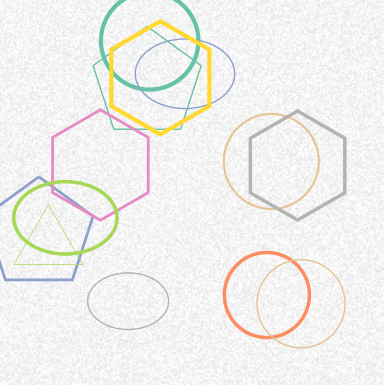[{"shape": "circle", "thickness": 3, "radius": 0.63, "center": [0.389, 0.894]}, {"shape": "pentagon", "thickness": 1, "radius": 0.74, "center": [0.382, 0.784]}, {"shape": "circle", "thickness": 2.5, "radius": 0.55, "center": [0.693, 0.234]}, {"shape": "oval", "thickness": 1, "radius": 0.65, "center": [0.481, 0.808]}, {"shape": "pentagon", "thickness": 2, "radius": 0.74, "center": [0.101, 0.393]}, {"shape": "hexagon", "thickness": 2, "radius": 0.72, "center": [0.261, 0.571]}, {"shape": "oval", "thickness": 2.5, "radius": 0.67, "center": [0.17, 0.434]}, {"shape": "triangle", "thickness": 0.5, "radius": 0.52, "center": [0.126, 0.365]}, {"shape": "hexagon", "thickness": 3, "radius": 0.73, "center": [0.417, 0.798]}, {"shape": "circle", "thickness": 1.5, "radius": 0.62, "center": [0.705, 0.581]}, {"shape": "circle", "thickness": 1, "radius": 0.57, "center": [0.782, 0.211]}, {"shape": "hexagon", "thickness": 2.5, "radius": 0.71, "center": [0.773, 0.57]}, {"shape": "oval", "thickness": 1, "radius": 0.53, "center": [0.333, 0.218]}]